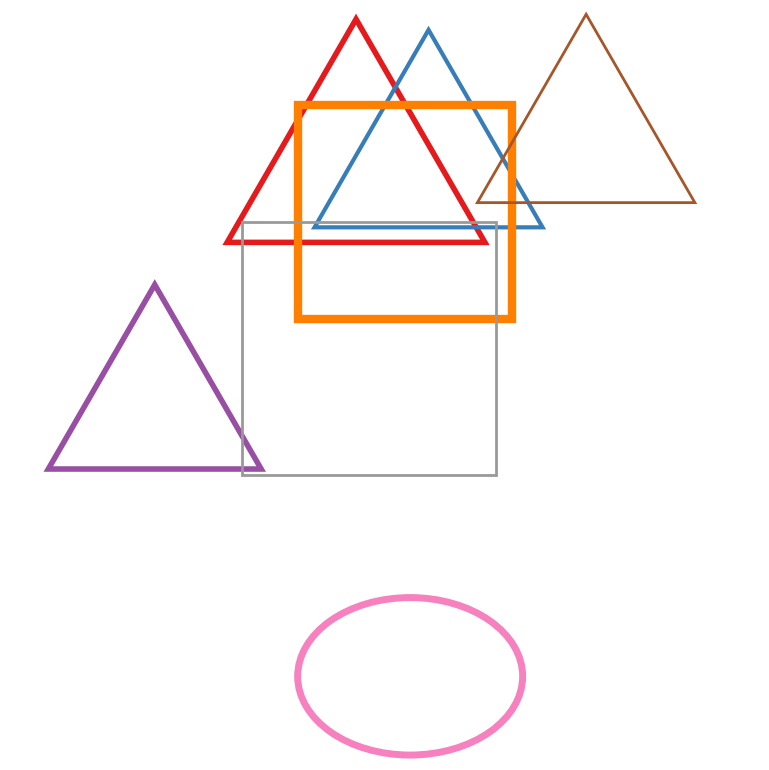[{"shape": "triangle", "thickness": 2, "radius": 0.97, "center": [0.462, 0.782]}, {"shape": "triangle", "thickness": 1.5, "radius": 0.85, "center": [0.557, 0.79]}, {"shape": "triangle", "thickness": 2, "radius": 0.8, "center": [0.201, 0.471]}, {"shape": "square", "thickness": 3, "radius": 0.69, "center": [0.526, 0.725]}, {"shape": "triangle", "thickness": 1, "radius": 0.82, "center": [0.761, 0.818]}, {"shape": "oval", "thickness": 2.5, "radius": 0.73, "center": [0.533, 0.122]}, {"shape": "square", "thickness": 1, "radius": 0.82, "center": [0.479, 0.547]}]